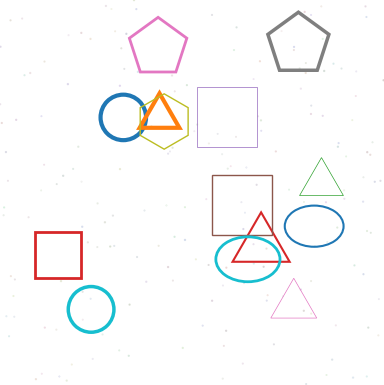[{"shape": "oval", "thickness": 1.5, "radius": 0.38, "center": [0.816, 0.413]}, {"shape": "circle", "thickness": 3, "radius": 0.3, "center": [0.32, 0.695]}, {"shape": "triangle", "thickness": 3, "radius": 0.3, "center": [0.414, 0.698]}, {"shape": "triangle", "thickness": 0.5, "radius": 0.33, "center": [0.835, 0.525]}, {"shape": "triangle", "thickness": 1.5, "radius": 0.43, "center": [0.678, 0.363]}, {"shape": "square", "thickness": 2, "radius": 0.3, "center": [0.15, 0.339]}, {"shape": "square", "thickness": 0.5, "radius": 0.39, "center": [0.59, 0.697]}, {"shape": "square", "thickness": 1, "radius": 0.39, "center": [0.629, 0.467]}, {"shape": "triangle", "thickness": 0.5, "radius": 0.34, "center": [0.763, 0.208]}, {"shape": "pentagon", "thickness": 2, "radius": 0.39, "center": [0.411, 0.877]}, {"shape": "pentagon", "thickness": 2.5, "radius": 0.42, "center": [0.775, 0.885]}, {"shape": "hexagon", "thickness": 1, "radius": 0.36, "center": [0.426, 0.684]}, {"shape": "circle", "thickness": 2.5, "radius": 0.3, "center": [0.237, 0.196]}, {"shape": "oval", "thickness": 2, "radius": 0.42, "center": [0.644, 0.327]}]